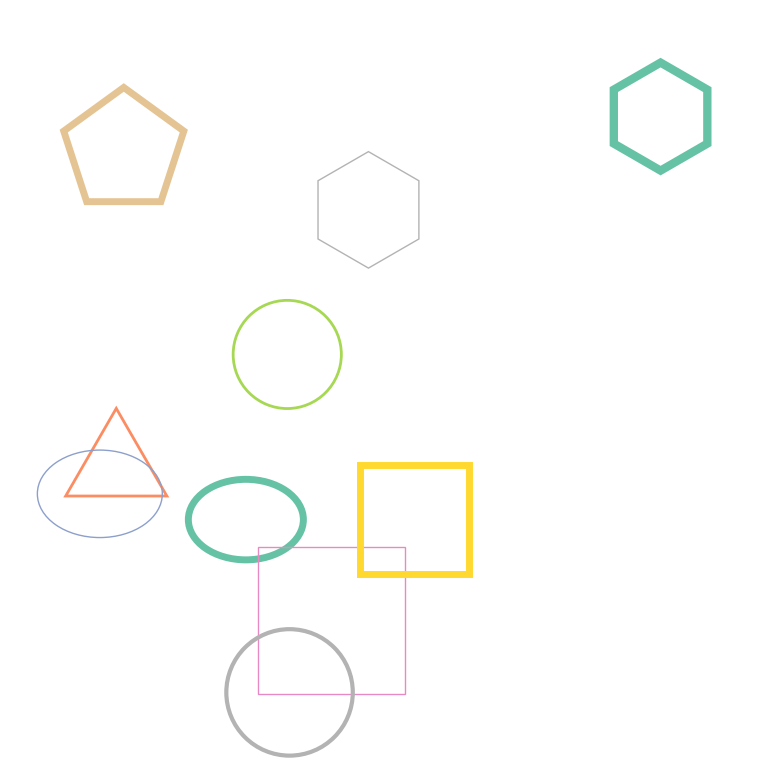[{"shape": "hexagon", "thickness": 3, "radius": 0.35, "center": [0.858, 0.849]}, {"shape": "oval", "thickness": 2.5, "radius": 0.37, "center": [0.319, 0.325]}, {"shape": "triangle", "thickness": 1, "radius": 0.38, "center": [0.151, 0.394]}, {"shape": "oval", "thickness": 0.5, "radius": 0.41, "center": [0.13, 0.359]}, {"shape": "square", "thickness": 0.5, "radius": 0.48, "center": [0.43, 0.194]}, {"shape": "circle", "thickness": 1, "radius": 0.35, "center": [0.373, 0.54]}, {"shape": "square", "thickness": 2.5, "radius": 0.35, "center": [0.538, 0.326]}, {"shape": "pentagon", "thickness": 2.5, "radius": 0.41, "center": [0.161, 0.804]}, {"shape": "circle", "thickness": 1.5, "radius": 0.41, "center": [0.376, 0.101]}, {"shape": "hexagon", "thickness": 0.5, "radius": 0.38, "center": [0.479, 0.727]}]